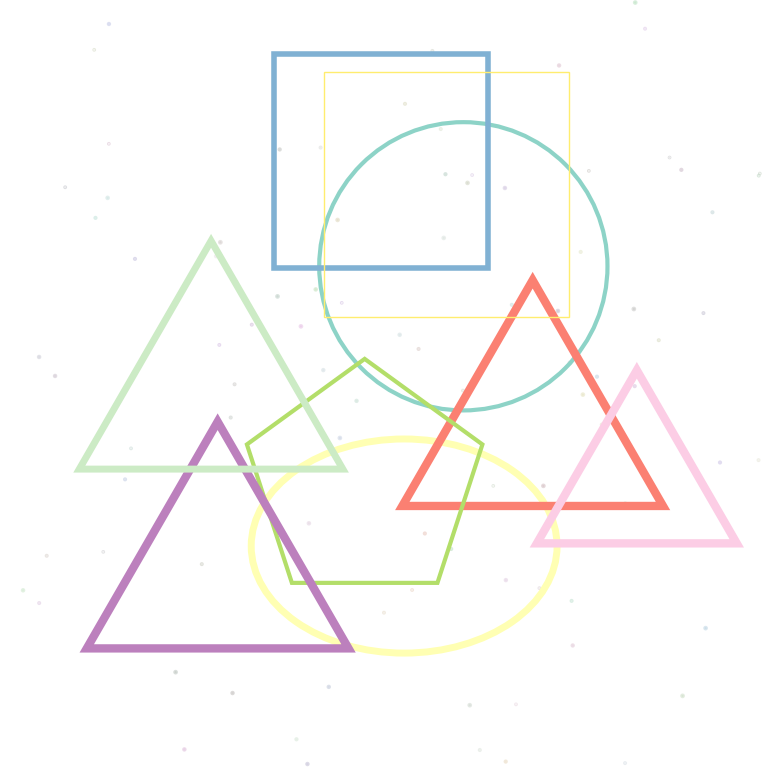[{"shape": "circle", "thickness": 1.5, "radius": 0.94, "center": [0.602, 0.654]}, {"shape": "oval", "thickness": 2.5, "radius": 0.99, "center": [0.525, 0.291]}, {"shape": "triangle", "thickness": 3, "radius": 0.98, "center": [0.692, 0.441]}, {"shape": "square", "thickness": 2, "radius": 0.69, "center": [0.494, 0.791]}, {"shape": "pentagon", "thickness": 1.5, "radius": 0.8, "center": [0.474, 0.373]}, {"shape": "triangle", "thickness": 3, "radius": 0.75, "center": [0.827, 0.369]}, {"shape": "triangle", "thickness": 3, "radius": 0.98, "center": [0.283, 0.256]}, {"shape": "triangle", "thickness": 2.5, "radius": 0.99, "center": [0.274, 0.49]}, {"shape": "square", "thickness": 0.5, "radius": 0.79, "center": [0.58, 0.747]}]